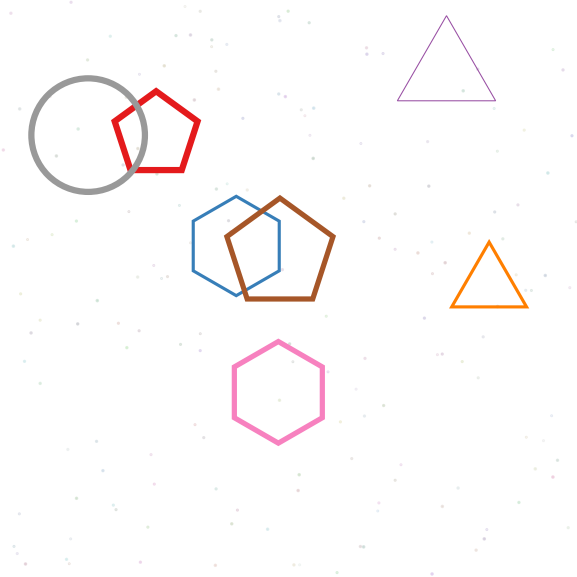[{"shape": "pentagon", "thickness": 3, "radius": 0.38, "center": [0.27, 0.766]}, {"shape": "hexagon", "thickness": 1.5, "radius": 0.43, "center": [0.409, 0.573]}, {"shape": "triangle", "thickness": 0.5, "radius": 0.49, "center": [0.773, 0.874]}, {"shape": "triangle", "thickness": 1.5, "radius": 0.37, "center": [0.847, 0.505]}, {"shape": "pentagon", "thickness": 2.5, "radius": 0.48, "center": [0.485, 0.56]}, {"shape": "hexagon", "thickness": 2.5, "radius": 0.44, "center": [0.482, 0.32]}, {"shape": "circle", "thickness": 3, "radius": 0.49, "center": [0.153, 0.765]}]